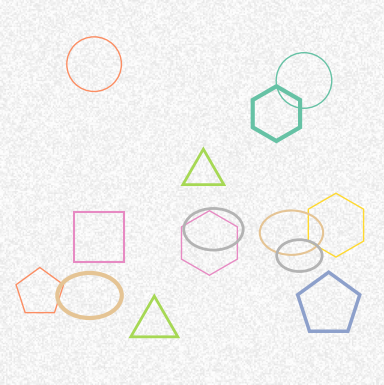[{"shape": "circle", "thickness": 1, "radius": 0.36, "center": [0.79, 0.791]}, {"shape": "hexagon", "thickness": 3, "radius": 0.36, "center": [0.718, 0.705]}, {"shape": "circle", "thickness": 1, "radius": 0.35, "center": [0.244, 0.833]}, {"shape": "pentagon", "thickness": 1, "radius": 0.32, "center": [0.103, 0.24]}, {"shape": "pentagon", "thickness": 2.5, "radius": 0.42, "center": [0.854, 0.208]}, {"shape": "square", "thickness": 1.5, "radius": 0.32, "center": [0.258, 0.384]}, {"shape": "hexagon", "thickness": 1, "radius": 0.42, "center": [0.544, 0.369]}, {"shape": "triangle", "thickness": 2, "radius": 0.35, "center": [0.401, 0.16]}, {"shape": "triangle", "thickness": 2, "radius": 0.31, "center": [0.528, 0.551]}, {"shape": "hexagon", "thickness": 1, "radius": 0.41, "center": [0.873, 0.415]}, {"shape": "oval", "thickness": 3, "radius": 0.42, "center": [0.233, 0.233]}, {"shape": "oval", "thickness": 1.5, "radius": 0.41, "center": [0.757, 0.396]}, {"shape": "oval", "thickness": 2, "radius": 0.3, "center": [0.778, 0.336]}, {"shape": "oval", "thickness": 2, "radius": 0.39, "center": [0.554, 0.404]}]